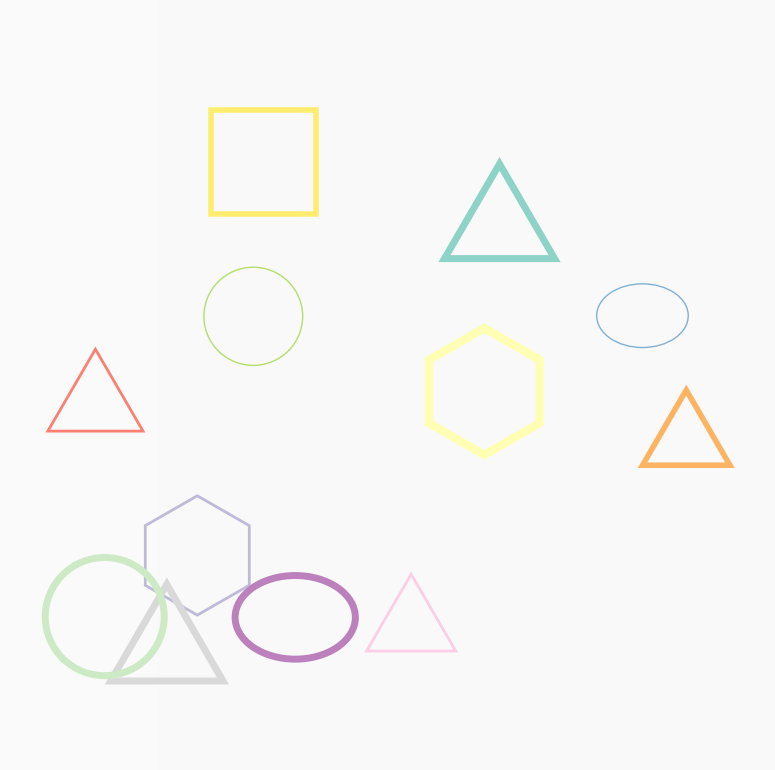[{"shape": "triangle", "thickness": 2.5, "radius": 0.41, "center": [0.645, 0.705]}, {"shape": "hexagon", "thickness": 3, "radius": 0.41, "center": [0.625, 0.492]}, {"shape": "hexagon", "thickness": 1, "radius": 0.39, "center": [0.255, 0.279]}, {"shape": "triangle", "thickness": 1, "radius": 0.35, "center": [0.123, 0.476]}, {"shape": "oval", "thickness": 0.5, "radius": 0.3, "center": [0.829, 0.59]}, {"shape": "triangle", "thickness": 2, "radius": 0.33, "center": [0.885, 0.428]}, {"shape": "circle", "thickness": 0.5, "radius": 0.32, "center": [0.327, 0.589]}, {"shape": "triangle", "thickness": 1, "radius": 0.33, "center": [0.531, 0.188]}, {"shape": "triangle", "thickness": 2.5, "radius": 0.42, "center": [0.215, 0.157]}, {"shape": "oval", "thickness": 2.5, "radius": 0.39, "center": [0.381, 0.198]}, {"shape": "circle", "thickness": 2.5, "radius": 0.38, "center": [0.135, 0.199]}, {"shape": "square", "thickness": 2, "radius": 0.34, "center": [0.34, 0.79]}]